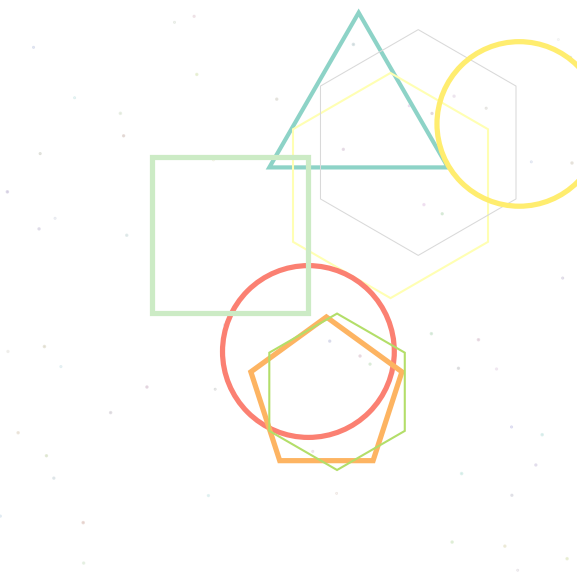[{"shape": "triangle", "thickness": 2, "radius": 0.89, "center": [0.621, 0.799]}, {"shape": "hexagon", "thickness": 1, "radius": 0.97, "center": [0.676, 0.678]}, {"shape": "circle", "thickness": 2.5, "radius": 0.74, "center": [0.534, 0.39]}, {"shape": "pentagon", "thickness": 2.5, "radius": 0.69, "center": [0.565, 0.313]}, {"shape": "hexagon", "thickness": 1, "radius": 0.68, "center": [0.584, 0.321]}, {"shape": "hexagon", "thickness": 0.5, "radius": 0.98, "center": [0.724, 0.752]}, {"shape": "square", "thickness": 2.5, "radius": 0.68, "center": [0.398, 0.592]}, {"shape": "circle", "thickness": 2.5, "radius": 0.71, "center": [0.899, 0.785]}]